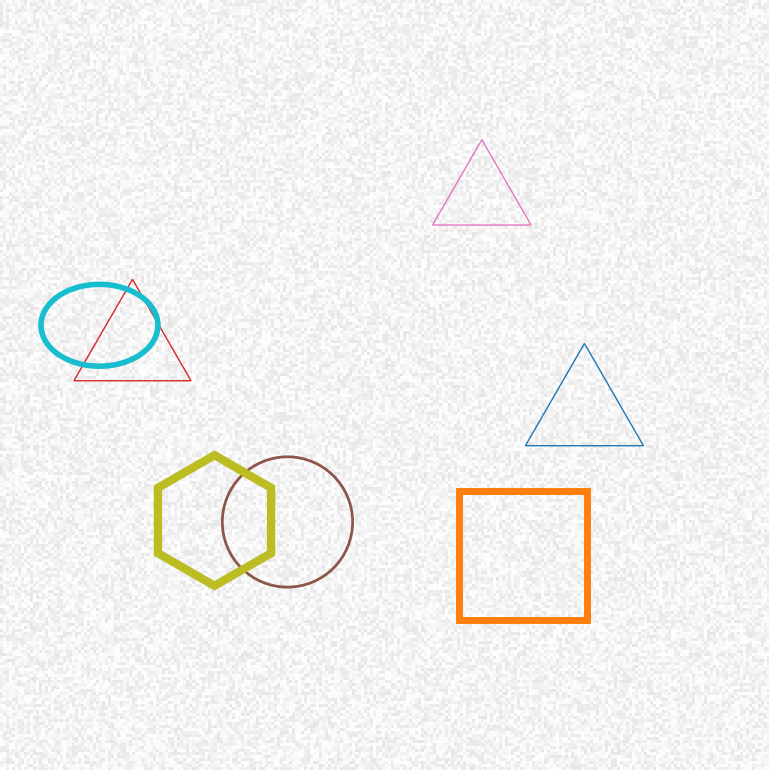[{"shape": "triangle", "thickness": 0.5, "radius": 0.44, "center": [0.759, 0.465]}, {"shape": "square", "thickness": 2.5, "radius": 0.42, "center": [0.679, 0.279]}, {"shape": "triangle", "thickness": 0.5, "radius": 0.44, "center": [0.172, 0.549]}, {"shape": "circle", "thickness": 1, "radius": 0.42, "center": [0.373, 0.322]}, {"shape": "triangle", "thickness": 0.5, "radius": 0.37, "center": [0.626, 0.745]}, {"shape": "hexagon", "thickness": 3, "radius": 0.42, "center": [0.279, 0.324]}, {"shape": "oval", "thickness": 2, "radius": 0.38, "center": [0.129, 0.578]}]